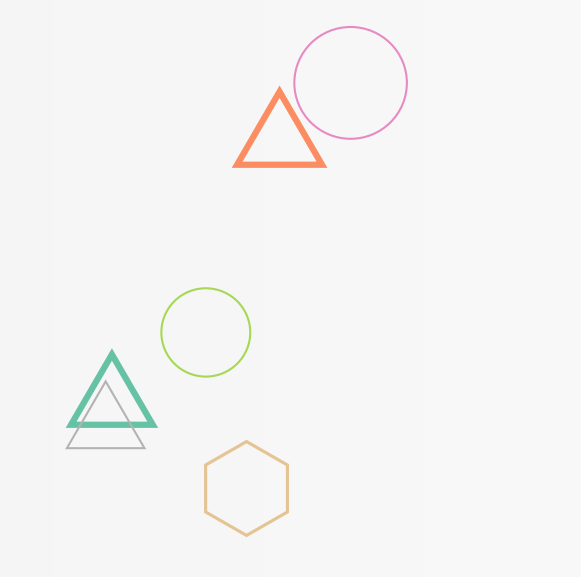[{"shape": "triangle", "thickness": 3, "radius": 0.41, "center": [0.193, 0.304]}, {"shape": "triangle", "thickness": 3, "radius": 0.42, "center": [0.481, 0.756]}, {"shape": "circle", "thickness": 1, "radius": 0.48, "center": [0.603, 0.856]}, {"shape": "circle", "thickness": 1, "radius": 0.38, "center": [0.354, 0.423]}, {"shape": "hexagon", "thickness": 1.5, "radius": 0.41, "center": [0.424, 0.153]}, {"shape": "triangle", "thickness": 1, "radius": 0.39, "center": [0.182, 0.262]}]